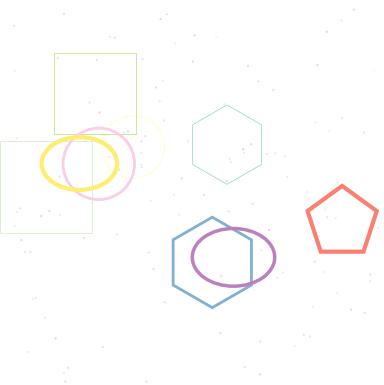[{"shape": "hexagon", "thickness": 0.5, "radius": 0.52, "center": [0.59, 0.624]}, {"shape": "circle", "thickness": 0.5, "radius": 0.41, "center": [0.346, 0.618]}, {"shape": "pentagon", "thickness": 3, "radius": 0.47, "center": [0.889, 0.423]}, {"shape": "hexagon", "thickness": 2, "radius": 0.59, "center": [0.551, 0.318]}, {"shape": "square", "thickness": 0.5, "radius": 0.53, "center": [0.247, 0.756]}, {"shape": "circle", "thickness": 2, "radius": 0.46, "center": [0.257, 0.574]}, {"shape": "oval", "thickness": 2.5, "radius": 0.54, "center": [0.606, 0.332]}, {"shape": "square", "thickness": 0.5, "radius": 0.6, "center": [0.119, 0.514]}, {"shape": "oval", "thickness": 3, "radius": 0.49, "center": [0.206, 0.575]}]